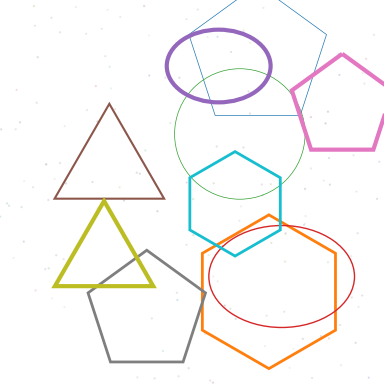[{"shape": "pentagon", "thickness": 0.5, "radius": 0.94, "center": [0.669, 0.852]}, {"shape": "hexagon", "thickness": 2, "radius": 1.0, "center": [0.698, 0.242]}, {"shape": "circle", "thickness": 0.5, "radius": 0.85, "center": [0.623, 0.652]}, {"shape": "oval", "thickness": 1, "radius": 0.95, "center": [0.732, 0.282]}, {"shape": "oval", "thickness": 3, "radius": 0.67, "center": [0.568, 0.829]}, {"shape": "triangle", "thickness": 1.5, "radius": 0.82, "center": [0.284, 0.566]}, {"shape": "pentagon", "thickness": 3, "radius": 0.69, "center": [0.889, 0.723]}, {"shape": "pentagon", "thickness": 2, "radius": 0.8, "center": [0.381, 0.19]}, {"shape": "triangle", "thickness": 3, "radius": 0.74, "center": [0.27, 0.33]}, {"shape": "hexagon", "thickness": 2, "radius": 0.68, "center": [0.611, 0.471]}]